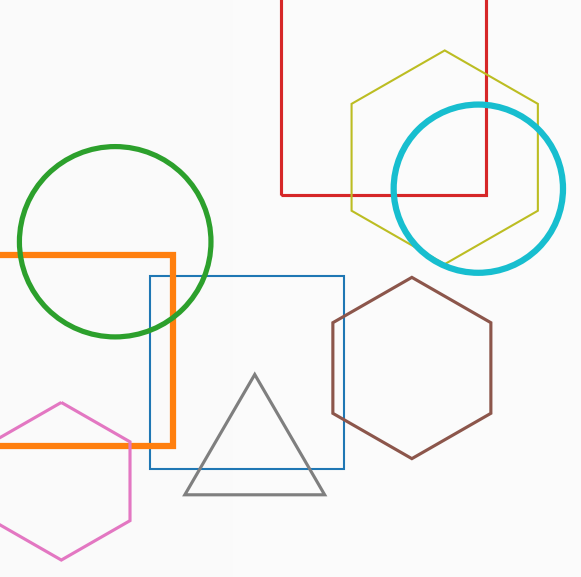[{"shape": "square", "thickness": 1, "radius": 0.84, "center": [0.426, 0.354]}, {"shape": "square", "thickness": 3, "radius": 0.83, "center": [0.131, 0.392]}, {"shape": "circle", "thickness": 2.5, "radius": 0.82, "center": [0.198, 0.581]}, {"shape": "square", "thickness": 1.5, "radius": 0.88, "center": [0.66, 0.838]}, {"shape": "hexagon", "thickness": 1.5, "radius": 0.78, "center": [0.709, 0.362]}, {"shape": "hexagon", "thickness": 1.5, "radius": 0.68, "center": [0.105, 0.166]}, {"shape": "triangle", "thickness": 1.5, "radius": 0.69, "center": [0.438, 0.212]}, {"shape": "hexagon", "thickness": 1, "radius": 0.93, "center": [0.765, 0.727]}, {"shape": "circle", "thickness": 3, "radius": 0.73, "center": [0.823, 0.672]}]